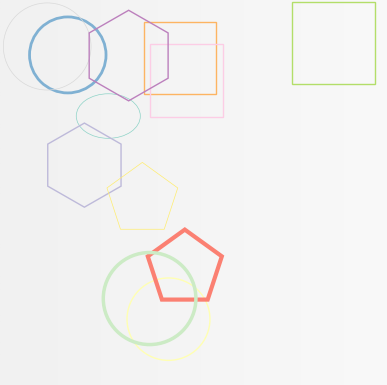[{"shape": "oval", "thickness": 0.5, "radius": 0.41, "center": [0.279, 0.699]}, {"shape": "circle", "thickness": 1, "radius": 0.54, "center": [0.435, 0.171]}, {"shape": "hexagon", "thickness": 1, "radius": 0.55, "center": [0.218, 0.571]}, {"shape": "pentagon", "thickness": 3, "radius": 0.5, "center": [0.477, 0.303]}, {"shape": "circle", "thickness": 2, "radius": 0.49, "center": [0.175, 0.857]}, {"shape": "square", "thickness": 1, "radius": 0.46, "center": [0.465, 0.849]}, {"shape": "square", "thickness": 1, "radius": 0.53, "center": [0.86, 0.888]}, {"shape": "square", "thickness": 1, "radius": 0.47, "center": [0.482, 0.79]}, {"shape": "circle", "thickness": 0.5, "radius": 0.57, "center": [0.122, 0.879]}, {"shape": "hexagon", "thickness": 1, "radius": 0.59, "center": [0.332, 0.856]}, {"shape": "circle", "thickness": 2.5, "radius": 0.6, "center": [0.386, 0.225]}, {"shape": "pentagon", "thickness": 0.5, "radius": 0.48, "center": [0.367, 0.482]}]